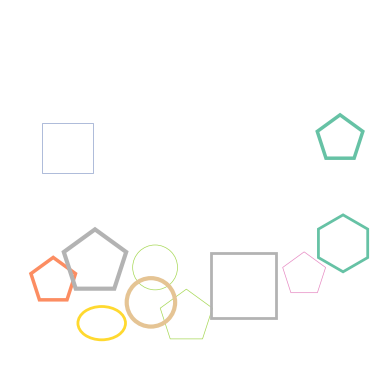[{"shape": "hexagon", "thickness": 2, "radius": 0.37, "center": [0.891, 0.368]}, {"shape": "pentagon", "thickness": 2.5, "radius": 0.31, "center": [0.883, 0.639]}, {"shape": "pentagon", "thickness": 2.5, "radius": 0.3, "center": [0.138, 0.27]}, {"shape": "square", "thickness": 0.5, "radius": 0.33, "center": [0.175, 0.616]}, {"shape": "pentagon", "thickness": 0.5, "radius": 0.29, "center": [0.79, 0.287]}, {"shape": "circle", "thickness": 0.5, "radius": 0.29, "center": [0.403, 0.305]}, {"shape": "pentagon", "thickness": 0.5, "radius": 0.36, "center": [0.484, 0.178]}, {"shape": "oval", "thickness": 2, "radius": 0.31, "center": [0.264, 0.161]}, {"shape": "circle", "thickness": 3, "radius": 0.31, "center": [0.392, 0.215]}, {"shape": "pentagon", "thickness": 3, "radius": 0.43, "center": [0.247, 0.319]}, {"shape": "square", "thickness": 2, "radius": 0.42, "center": [0.633, 0.259]}]